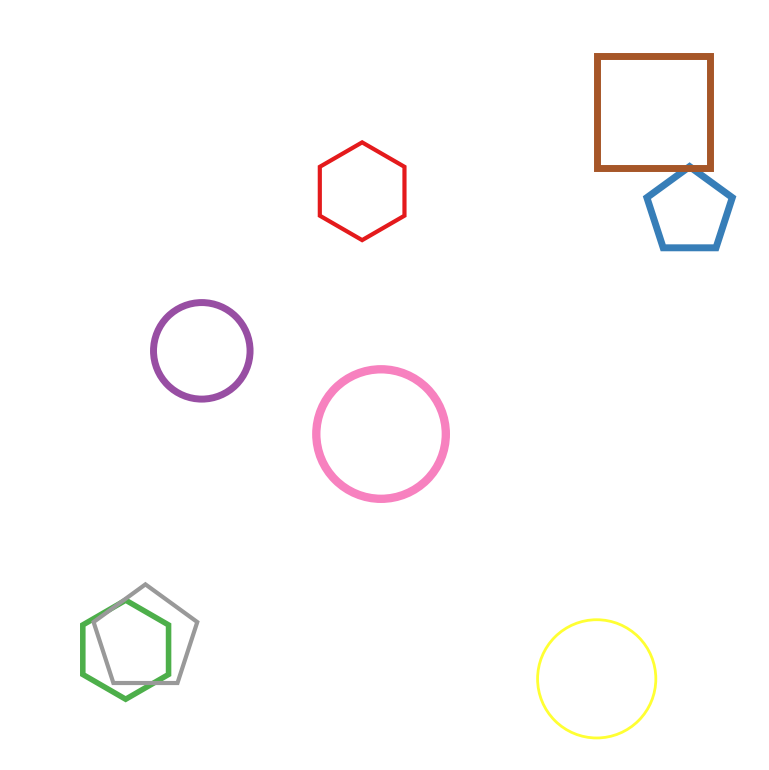[{"shape": "hexagon", "thickness": 1.5, "radius": 0.32, "center": [0.47, 0.752]}, {"shape": "pentagon", "thickness": 2.5, "radius": 0.29, "center": [0.896, 0.725]}, {"shape": "hexagon", "thickness": 2, "radius": 0.32, "center": [0.163, 0.156]}, {"shape": "circle", "thickness": 2.5, "radius": 0.31, "center": [0.262, 0.544]}, {"shape": "circle", "thickness": 1, "radius": 0.38, "center": [0.775, 0.118]}, {"shape": "square", "thickness": 2.5, "radius": 0.36, "center": [0.849, 0.854]}, {"shape": "circle", "thickness": 3, "radius": 0.42, "center": [0.495, 0.436]}, {"shape": "pentagon", "thickness": 1.5, "radius": 0.35, "center": [0.189, 0.17]}]